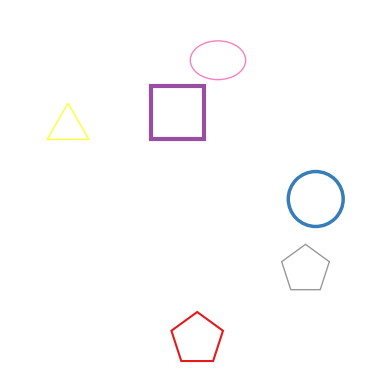[{"shape": "pentagon", "thickness": 1.5, "radius": 0.35, "center": [0.512, 0.119]}, {"shape": "circle", "thickness": 2.5, "radius": 0.36, "center": [0.82, 0.483]}, {"shape": "square", "thickness": 3, "radius": 0.34, "center": [0.46, 0.708]}, {"shape": "triangle", "thickness": 1, "radius": 0.31, "center": [0.177, 0.669]}, {"shape": "oval", "thickness": 1, "radius": 0.36, "center": [0.566, 0.843]}, {"shape": "pentagon", "thickness": 1, "radius": 0.33, "center": [0.794, 0.3]}]